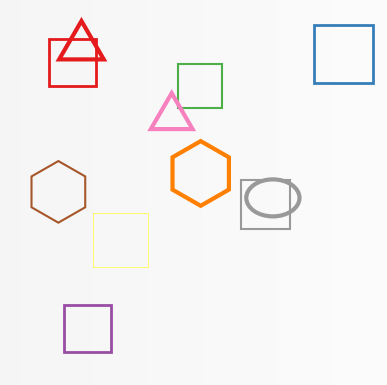[{"shape": "square", "thickness": 2, "radius": 0.3, "center": [0.186, 0.838]}, {"shape": "triangle", "thickness": 3, "radius": 0.33, "center": [0.21, 0.879]}, {"shape": "square", "thickness": 2, "radius": 0.38, "center": [0.886, 0.859]}, {"shape": "square", "thickness": 1.5, "radius": 0.29, "center": [0.516, 0.777]}, {"shape": "square", "thickness": 2, "radius": 0.3, "center": [0.226, 0.146]}, {"shape": "hexagon", "thickness": 3, "radius": 0.42, "center": [0.518, 0.549]}, {"shape": "square", "thickness": 0.5, "radius": 0.35, "center": [0.311, 0.377]}, {"shape": "hexagon", "thickness": 1.5, "radius": 0.4, "center": [0.151, 0.502]}, {"shape": "triangle", "thickness": 3, "radius": 0.31, "center": [0.443, 0.696]}, {"shape": "square", "thickness": 1.5, "radius": 0.31, "center": [0.684, 0.469]}, {"shape": "oval", "thickness": 3, "radius": 0.34, "center": [0.704, 0.486]}]